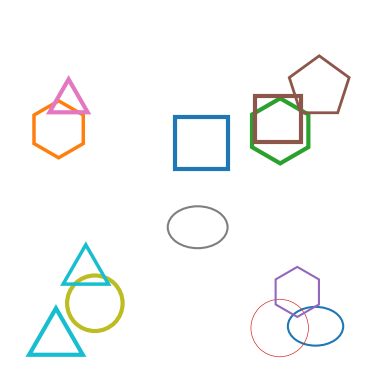[{"shape": "square", "thickness": 3, "radius": 0.34, "center": [0.523, 0.628]}, {"shape": "oval", "thickness": 1.5, "radius": 0.36, "center": [0.82, 0.153]}, {"shape": "hexagon", "thickness": 2.5, "radius": 0.37, "center": [0.152, 0.664]}, {"shape": "hexagon", "thickness": 3, "radius": 0.42, "center": [0.728, 0.66]}, {"shape": "circle", "thickness": 0.5, "radius": 0.37, "center": [0.726, 0.148]}, {"shape": "hexagon", "thickness": 1.5, "radius": 0.32, "center": [0.772, 0.242]}, {"shape": "square", "thickness": 3, "radius": 0.3, "center": [0.722, 0.69]}, {"shape": "pentagon", "thickness": 2, "radius": 0.41, "center": [0.829, 0.773]}, {"shape": "triangle", "thickness": 3, "radius": 0.29, "center": [0.178, 0.737]}, {"shape": "oval", "thickness": 1.5, "radius": 0.39, "center": [0.513, 0.41]}, {"shape": "circle", "thickness": 3, "radius": 0.36, "center": [0.246, 0.212]}, {"shape": "triangle", "thickness": 3, "radius": 0.4, "center": [0.145, 0.119]}, {"shape": "triangle", "thickness": 2.5, "radius": 0.34, "center": [0.223, 0.296]}]